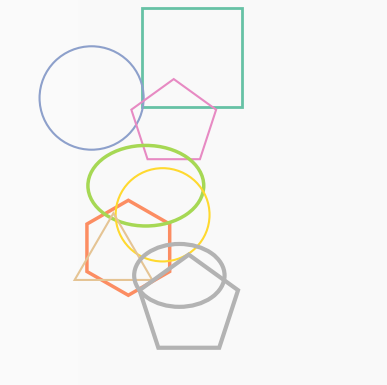[{"shape": "square", "thickness": 2, "radius": 0.64, "center": [0.495, 0.851]}, {"shape": "hexagon", "thickness": 2.5, "radius": 0.62, "center": [0.331, 0.356]}, {"shape": "circle", "thickness": 1.5, "radius": 0.67, "center": [0.236, 0.745]}, {"shape": "pentagon", "thickness": 1.5, "radius": 0.58, "center": [0.448, 0.68]}, {"shape": "oval", "thickness": 2.5, "radius": 0.75, "center": [0.376, 0.518]}, {"shape": "circle", "thickness": 1.5, "radius": 0.61, "center": [0.42, 0.442]}, {"shape": "triangle", "thickness": 1.5, "radius": 0.58, "center": [0.293, 0.331]}, {"shape": "pentagon", "thickness": 3, "radius": 0.67, "center": [0.487, 0.205]}, {"shape": "oval", "thickness": 3, "radius": 0.58, "center": [0.463, 0.285]}]